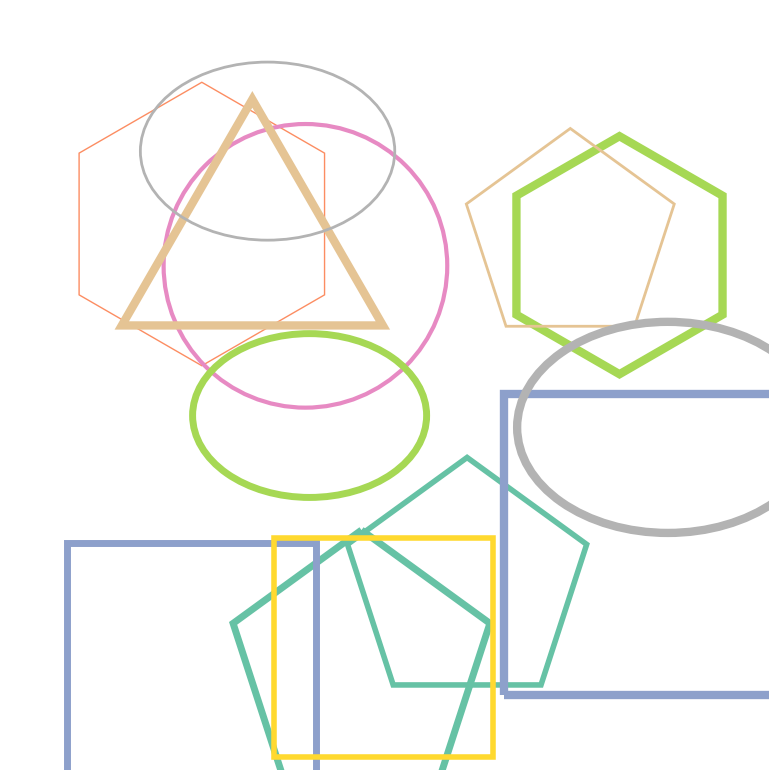[{"shape": "pentagon", "thickness": 2.5, "radius": 0.88, "center": [0.469, 0.136]}, {"shape": "pentagon", "thickness": 2, "radius": 0.82, "center": [0.607, 0.243]}, {"shape": "hexagon", "thickness": 0.5, "radius": 0.92, "center": [0.262, 0.709]}, {"shape": "square", "thickness": 3, "radius": 0.98, "center": [0.849, 0.293]}, {"shape": "square", "thickness": 2.5, "radius": 0.81, "center": [0.249, 0.133]}, {"shape": "circle", "thickness": 1.5, "radius": 0.92, "center": [0.397, 0.655]}, {"shape": "oval", "thickness": 2.5, "radius": 0.76, "center": [0.402, 0.46]}, {"shape": "hexagon", "thickness": 3, "radius": 0.77, "center": [0.805, 0.669]}, {"shape": "square", "thickness": 2, "radius": 0.71, "center": [0.498, 0.159]}, {"shape": "pentagon", "thickness": 1, "radius": 0.71, "center": [0.741, 0.691]}, {"shape": "triangle", "thickness": 3, "radius": 0.98, "center": [0.328, 0.675]}, {"shape": "oval", "thickness": 1, "radius": 0.83, "center": [0.347, 0.804]}, {"shape": "oval", "thickness": 3, "radius": 0.98, "center": [0.867, 0.445]}]